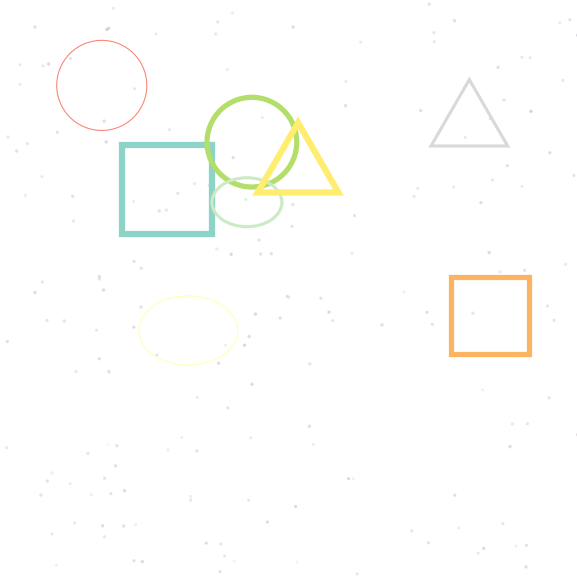[{"shape": "square", "thickness": 3, "radius": 0.39, "center": [0.289, 0.671]}, {"shape": "oval", "thickness": 0.5, "radius": 0.43, "center": [0.326, 0.427]}, {"shape": "circle", "thickness": 0.5, "radius": 0.39, "center": [0.176, 0.851]}, {"shape": "square", "thickness": 2.5, "radius": 0.33, "center": [0.848, 0.453]}, {"shape": "circle", "thickness": 2.5, "radius": 0.39, "center": [0.436, 0.753]}, {"shape": "triangle", "thickness": 1.5, "radius": 0.38, "center": [0.813, 0.785]}, {"shape": "oval", "thickness": 1.5, "radius": 0.3, "center": [0.428, 0.649]}, {"shape": "triangle", "thickness": 3, "radius": 0.4, "center": [0.516, 0.706]}]